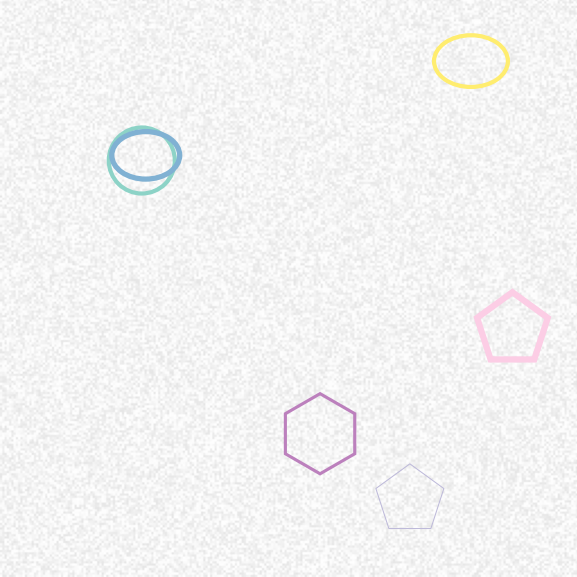[{"shape": "circle", "thickness": 2, "radius": 0.29, "center": [0.246, 0.721]}, {"shape": "pentagon", "thickness": 0.5, "radius": 0.31, "center": [0.71, 0.134]}, {"shape": "oval", "thickness": 2.5, "radius": 0.29, "center": [0.252, 0.73]}, {"shape": "pentagon", "thickness": 3, "radius": 0.32, "center": [0.887, 0.429]}, {"shape": "hexagon", "thickness": 1.5, "radius": 0.35, "center": [0.554, 0.248]}, {"shape": "oval", "thickness": 2, "radius": 0.32, "center": [0.816, 0.893]}]